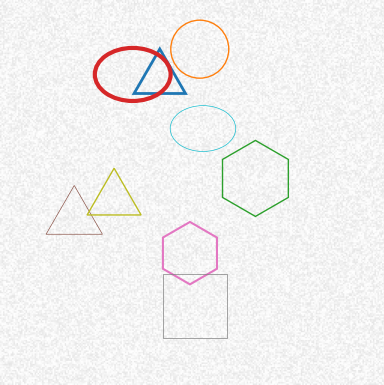[{"shape": "triangle", "thickness": 2, "radius": 0.39, "center": [0.415, 0.796]}, {"shape": "circle", "thickness": 1, "radius": 0.38, "center": [0.519, 0.872]}, {"shape": "hexagon", "thickness": 1, "radius": 0.49, "center": [0.663, 0.537]}, {"shape": "oval", "thickness": 3, "radius": 0.49, "center": [0.345, 0.807]}, {"shape": "triangle", "thickness": 0.5, "radius": 0.42, "center": [0.193, 0.434]}, {"shape": "hexagon", "thickness": 1.5, "radius": 0.41, "center": [0.493, 0.342]}, {"shape": "square", "thickness": 0.5, "radius": 0.42, "center": [0.506, 0.205]}, {"shape": "triangle", "thickness": 1, "radius": 0.4, "center": [0.296, 0.482]}, {"shape": "oval", "thickness": 0.5, "radius": 0.43, "center": [0.527, 0.666]}]